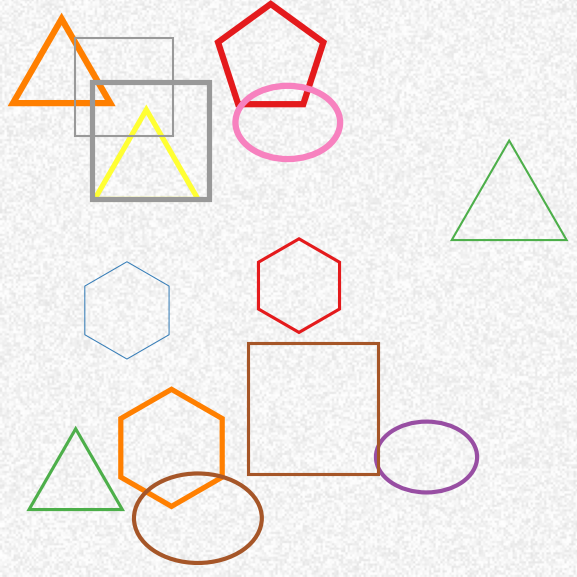[{"shape": "pentagon", "thickness": 3, "radius": 0.48, "center": [0.469, 0.896]}, {"shape": "hexagon", "thickness": 1.5, "radius": 0.41, "center": [0.518, 0.505]}, {"shape": "hexagon", "thickness": 0.5, "radius": 0.42, "center": [0.22, 0.462]}, {"shape": "triangle", "thickness": 1.5, "radius": 0.47, "center": [0.131, 0.163]}, {"shape": "triangle", "thickness": 1, "radius": 0.57, "center": [0.882, 0.641]}, {"shape": "oval", "thickness": 2, "radius": 0.44, "center": [0.739, 0.208]}, {"shape": "hexagon", "thickness": 2.5, "radius": 0.51, "center": [0.297, 0.224]}, {"shape": "triangle", "thickness": 3, "radius": 0.49, "center": [0.107, 0.869]}, {"shape": "triangle", "thickness": 2.5, "radius": 0.52, "center": [0.253, 0.706]}, {"shape": "square", "thickness": 1.5, "radius": 0.56, "center": [0.542, 0.291]}, {"shape": "oval", "thickness": 2, "radius": 0.55, "center": [0.343, 0.102]}, {"shape": "oval", "thickness": 3, "radius": 0.45, "center": [0.498, 0.787]}, {"shape": "square", "thickness": 1, "radius": 0.43, "center": [0.215, 0.848]}, {"shape": "square", "thickness": 2.5, "radius": 0.51, "center": [0.26, 0.756]}]